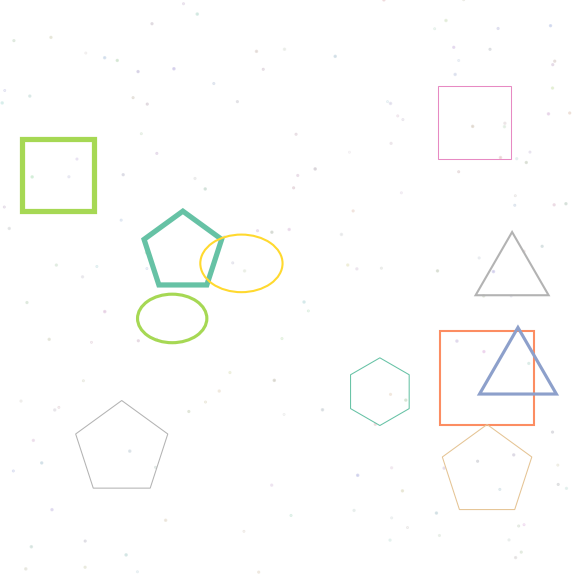[{"shape": "pentagon", "thickness": 2.5, "radius": 0.35, "center": [0.317, 0.563]}, {"shape": "hexagon", "thickness": 0.5, "radius": 0.29, "center": [0.658, 0.321]}, {"shape": "square", "thickness": 1, "radius": 0.41, "center": [0.844, 0.345]}, {"shape": "triangle", "thickness": 1.5, "radius": 0.38, "center": [0.897, 0.355]}, {"shape": "square", "thickness": 0.5, "radius": 0.32, "center": [0.821, 0.787]}, {"shape": "oval", "thickness": 1.5, "radius": 0.3, "center": [0.298, 0.448]}, {"shape": "square", "thickness": 2.5, "radius": 0.31, "center": [0.1, 0.696]}, {"shape": "oval", "thickness": 1, "radius": 0.36, "center": [0.418, 0.543]}, {"shape": "pentagon", "thickness": 0.5, "radius": 0.41, "center": [0.843, 0.183]}, {"shape": "pentagon", "thickness": 0.5, "radius": 0.42, "center": [0.211, 0.222]}, {"shape": "triangle", "thickness": 1, "radius": 0.36, "center": [0.887, 0.524]}]